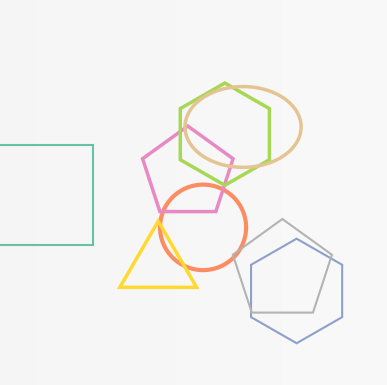[{"shape": "square", "thickness": 1.5, "radius": 0.65, "center": [0.109, 0.494]}, {"shape": "circle", "thickness": 3, "radius": 0.56, "center": [0.524, 0.409]}, {"shape": "hexagon", "thickness": 1.5, "radius": 0.68, "center": [0.765, 0.244]}, {"shape": "pentagon", "thickness": 2.5, "radius": 0.61, "center": [0.485, 0.55]}, {"shape": "hexagon", "thickness": 2.5, "radius": 0.66, "center": [0.58, 0.652]}, {"shape": "triangle", "thickness": 2.5, "radius": 0.57, "center": [0.408, 0.311]}, {"shape": "oval", "thickness": 2.5, "radius": 0.75, "center": [0.627, 0.67]}, {"shape": "pentagon", "thickness": 1.5, "radius": 0.67, "center": [0.729, 0.297]}]